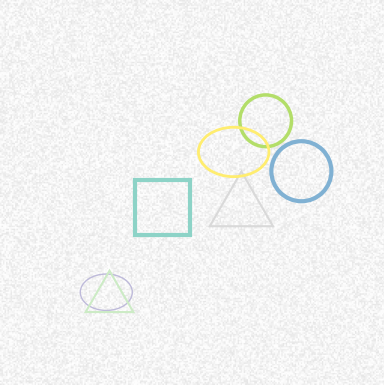[{"shape": "square", "thickness": 3, "radius": 0.36, "center": [0.422, 0.462]}, {"shape": "oval", "thickness": 1, "radius": 0.34, "center": [0.276, 0.241]}, {"shape": "circle", "thickness": 3, "radius": 0.39, "center": [0.783, 0.555]}, {"shape": "circle", "thickness": 2.5, "radius": 0.34, "center": [0.69, 0.686]}, {"shape": "triangle", "thickness": 1.5, "radius": 0.47, "center": [0.627, 0.46]}, {"shape": "triangle", "thickness": 1.5, "radius": 0.36, "center": [0.284, 0.225]}, {"shape": "oval", "thickness": 2, "radius": 0.46, "center": [0.607, 0.605]}]